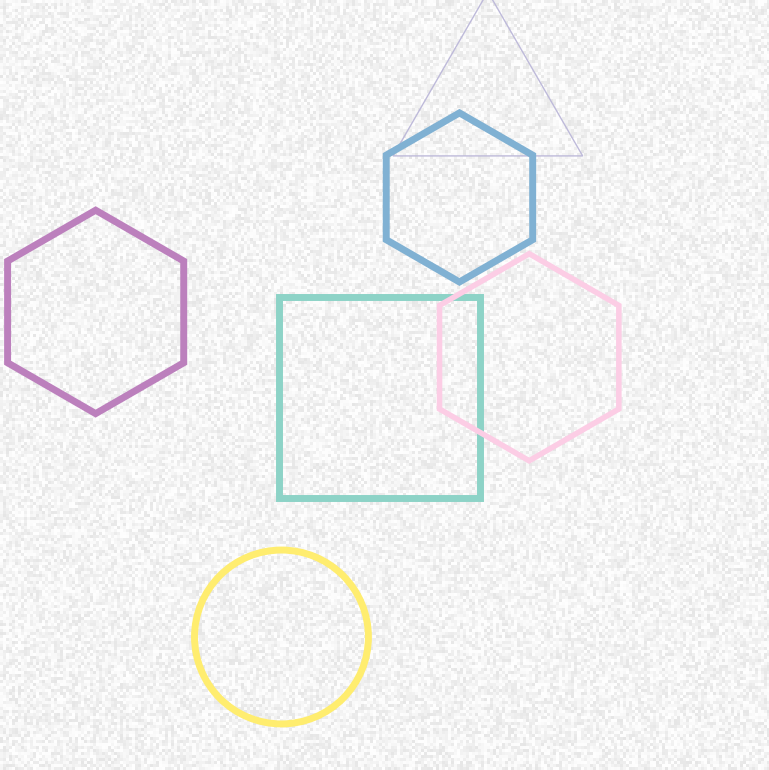[{"shape": "square", "thickness": 2.5, "radius": 0.65, "center": [0.493, 0.484]}, {"shape": "triangle", "thickness": 0.5, "radius": 0.71, "center": [0.634, 0.869]}, {"shape": "hexagon", "thickness": 2.5, "radius": 0.55, "center": [0.597, 0.744]}, {"shape": "hexagon", "thickness": 2, "radius": 0.67, "center": [0.687, 0.536]}, {"shape": "hexagon", "thickness": 2.5, "radius": 0.66, "center": [0.124, 0.595]}, {"shape": "circle", "thickness": 2.5, "radius": 0.56, "center": [0.366, 0.173]}]